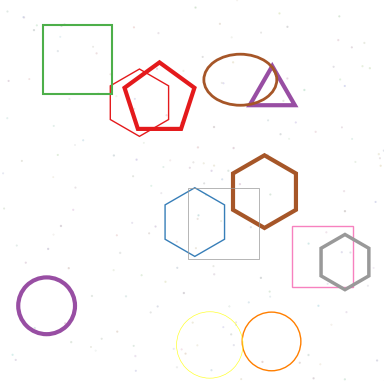[{"shape": "hexagon", "thickness": 1, "radius": 0.44, "center": [0.362, 0.733]}, {"shape": "pentagon", "thickness": 3, "radius": 0.48, "center": [0.414, 0.742]}, {"shape": "hexagon", "thickness": 1, "radius": 0.45, "center": [0.506, 0.423]}, {"shape": "square", "thickness": 1.5, "radius": 0.45, "center": [0.202, 0.845]}, {"shape": "circle", "thickness": 3, "radius": 0.37, "center": [0.121, 0.206]}, {"shape": "triangle", "thickness": 3, "radius": 0.34, "center": [0.707, 0.761]}, {"shape": "circle", "thickness": 1, "radius": 0.38, "center": [0.705, 0.113]}, {"shape": "circle", "thickness": 0.5, "radius": 0.43, "center": [0.545, 0.104]}, {"shape": "hexagon", "thickness": 3, "radius": 0.47, "center": [0.687, 0.502]}, {"shape": "oval", "thickness": 2, "radius": 0.47, "center": [0.624, 0.793]}, {"shape": "square", "thickness": 1, "radius": 0.39, "center": [0.838, 0.334]}, {"shape": "square", "thickness": 0.5, "radius": 0.46, "center": [0.58, 0.419]}, {"shape": "hexagon", "thickness": 2.5, "radius": 0.36, "center": [0.896, 0.319]}]